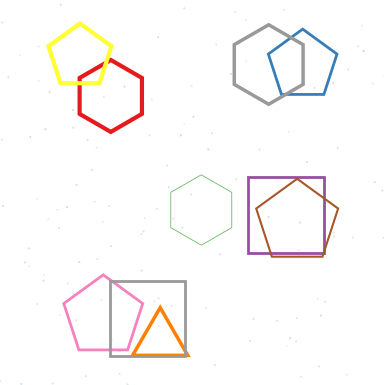[{"shape": "hexagon", "thickness": 3, "radius": 0.47, "center": [0.288, 0.751]}, {"shape": "pentagon", "thickness": 2, "radius": 0.47, "center": [0.786, 0.831]}, {"shape": "hexagon", "thickness": 0.5, "radius": 0.46, "center": [0.523, 0.455]}, {"shape": "square", "thickness": 2, "radius": 0.49, "center": [0.743, 0.441]}, {"shape": "triangle", "thickness": 2.5, "radius": 0.41, "center": [0.416, 0.118]}, {"shape": "pentagon", "thickness": 3, "radius": 0.43, "center": [0.208, 0.853]}, {"shape": "pentagon", "thickness": 1.5, "radius": 0.56, "center": [0.772, 0.424]}, {"shape": "pentagon", "thickness": 2, "radius": 0.54, "center": [0.268, 0.178]}, {"shape": "square", "thickness": 2, "radius": 0.49, "center": [0.384, 0.173]}, {"shape": "hexagon", "thickness": 2.5, "radius": 0.52, "center": [0.698, 0.832]}]